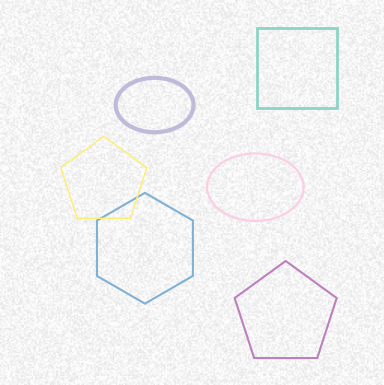[{"shape": "square", "thickness": 2, "radius": 0.52, "center": [0.771, 0.824]}, {"shape": "oval", "thickness": 3, "radius": 0.5, "center": [0.402, 0.727]}, {"shape": "hexagon", "thickness": 1.5, "radius": 0.72, "center": [0.376, 0.355]}, {"shape": "oval", "thickness": 1.5, "radius": 0.63, "center": [0.663, 0.514]}, {"shape": "pentagon", "thickness": 1.5, "radius": 0.7, "center": [0.742, 0.183]}, {"shape": "pentagon", "thickness": 1, "radius": 0.59, "center": [0.27, 0.528]}]